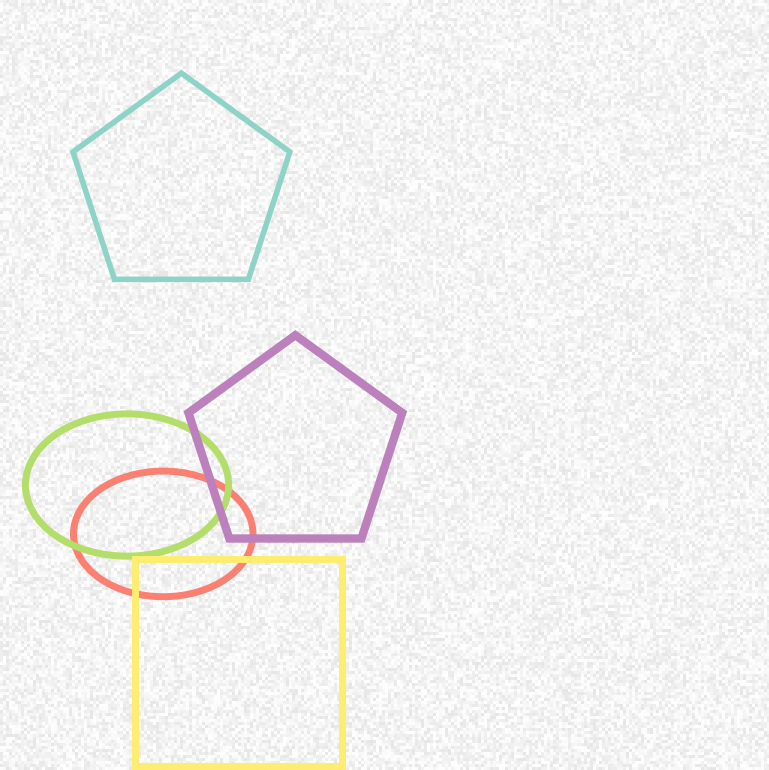[{"shape": "pentagon", "thickness": 2, "radius": 0.74, "center": [0.236, 0.757]}, {"shape": "oval", "thickness": 2.5, "radius": 0.58, "center": [0.212, 0.307]}, {"shape": "oval", "thickness": 2.5, "radius": 0.66, "center": [0.165, 0.37]}, {"shape": "pentagon", "thickness": 3, "radius": 0.73, "center": [0.384, 0.419]}, {"shape": "square", "thickness": 2.5, "radius": 0.67, "center": [0.31, 0.14]}]